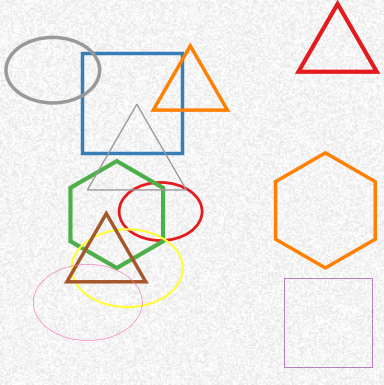[{"shape": "triangle", "thickness": 3, "radius": 0.59, "center": [0.877, 0.872]}, {"shape": "oval", "thickness": 2, "radius": 0.54, "center": [0.417, 0.451]}, {"shape": "square", "thickness": 2.5, "radius": 0.65, "center": [0.343, 0.732]}, {"shape": "hexagon", "thickness": 3, "radius": 0.69, "center": [0.303, 0.443]}, {"shape": "square", "thickness": 0.5, "radius": 0.58, "center": [0.852, 0.163]}, {"shape": "hexagon", "thickness": 2.5, "radius": 0.75, "center": [0.845, 0.453]}, {"shape": "triangle", "thickness": 2.5, "radius": 0.56, "center": [0.494, 0.77]}, {"shape": "oval", "thickness": 1.5, "radius": 0.72, "center": [0.33, 0.303]}, {"shape": "triangle", "thickness": 2.5, "radius": 0.59, "center": [0.276, 0.327]}, {"shape": "oval", "thickness": 0.5, "radius": 0.71, "center": [0.228, 0.214]}, {"shape": "triangle", "thickness": 1, "radius": 0.74, "center": [0.355, 0.581]}, {"shape": "oval", "thickness": 2.5, "radius": 0.61, "center": [0.137, 0.818]}]